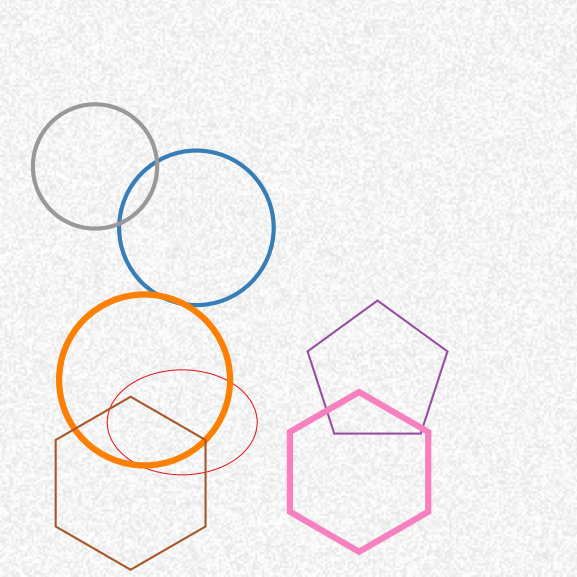[{"shape": "oval", "thickness": 0.5, "radius": 0.65, "center": [0.316, 0.268]}, {"shape": "circle", "thickness": 2, "radius": 0.67, "center": [0.34, 0.605]}, {"shape": "pentagon", "thickness": 1, "radius": 0.64, "center": [0.654, 0.351]}, {"shape": "circle", "thickness": 3, "radius": 0.74, "center": [0.25, 0.341]}, {"shape": "hexagon", "thickness": 1, "radius": 0.75, "center": [0.226, 0.162]}, {"shape": "hexagon", "thickness": 3, "radius": 0.69, "center": [0.622, 0.182]}, {"shape": "circle", "thickness": 2, "radius": 0.54, "center": [0.165, 0.711]}]